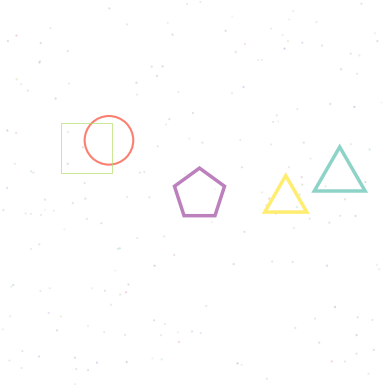[{"shape": "triangle", "thickness": 2.5, "radius": 0.38, "center": [0.882, 0.542]}, {"shape": "circle", "thickness": 1.5, "radius": 0.32, "center": [0.283, 0.636]}, {"shape": "square", "thickness": 0.5, "radius": 0.33, "center": [0.224, 0.616]}, {"shape": "pentagon", "thickness": 2.5, "radius": 0.34, "center": [0.518, 0.495]}, {"shape": "triangle", "thickness": 2.5, "radius": 0.32, "center": [0.742, 0.481]}]